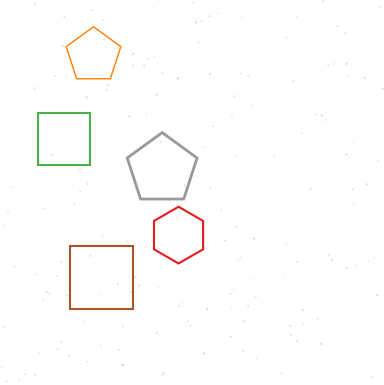[{"shape": "hexagon", "thickness": 1.5, "radius": 0.37, "center": [0.464, 0.389]}, {"shape": "square", "thickness": 1.5, "radius": 0.33, "center": [0.166, 0.639]}, {"shape": "pentagon", "thickness": 1, "radius": 0.37, "center": [0.243, 0.856]}, {"shape": "square", "thickness": 1.5, "radius": 0.41, "center": [0.264, 0.28]}, {"shape": "pentagon", "thickness": 2, "radius": 0.48, "center": [0.421, 0.56]}]